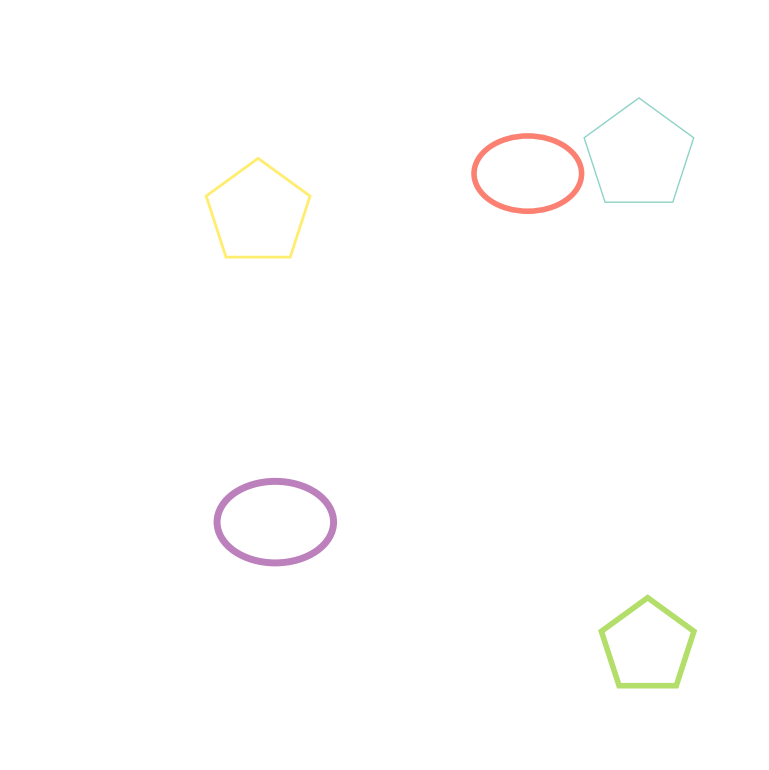[{"shape": "pentagon", "thickness": 0.5, "radius": 0.37, "center": [0.83, 0.798]}, {"shape": "oval", "thickness": 2, "radius": 0.35, "center": [0.685, 0.775]}, {"shape": "pentagon", "thickness": 2, "radius": 0.32, "center": [0.841, 0.161]}, {"shape": "oval", "thickness": 2.5, "radius": 0.38, "center": [0.358, 0.322]}, {"shape": "pentagon", "thickness": 1, "radius": 0.35, "center": [0.335, 0.723]}]